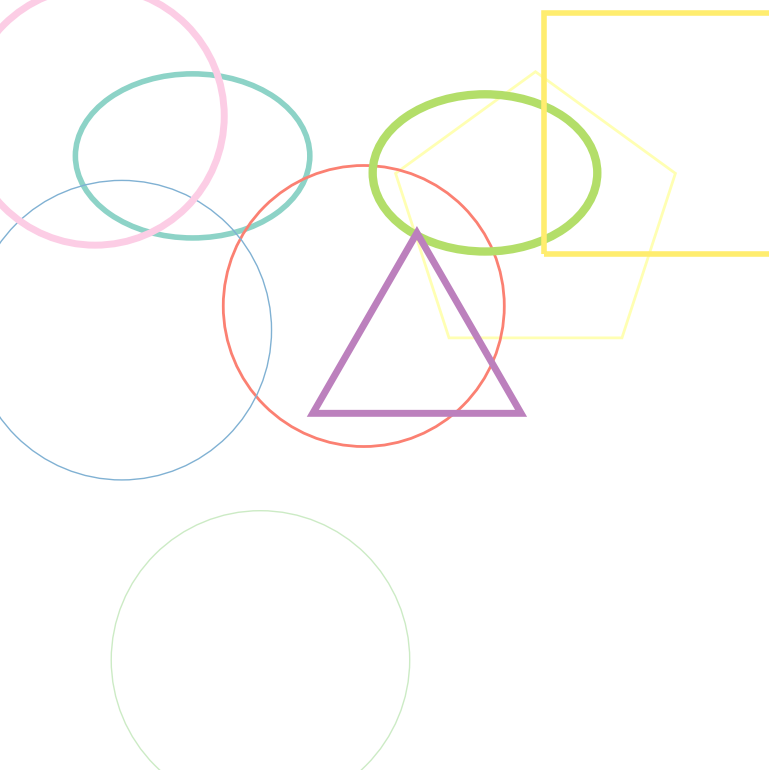[{"shape": "oval", "thickness": 2, "radius": 0.76, "center": [0.25, 0.798]}, {"shape": "pentagon", "thickness": 1, "radius": 0.96, "center": [0.695, 0.716]}, {"shape": "circle", "thickness": 1, "radius": 0.91, "center": [0.472, 0.603]}, {"shape": "circle", "thickness": 0.5, "radius": 0.97, "center": [0.158, 0.571]}, {"shape": "oval", "thickness": 3, "radius": 0.73, "center": [0.63, 0.775]}, {"shape": "circle", "thickness": 2.5, "radius": 0.84, "center": [0.124, 0.849]}, {"shape": "triangle", "thickness": 2.5, "radius": 0.78, "center": [0.541, 0.541]}, {"shape": "circle", "thickness": 0.5, "radius": 0.97, "center": [0.338, 0.143]}, {"shape": "square", "thickness": 2, "radius": 0.78, "center": [0.862, 0.826]}]